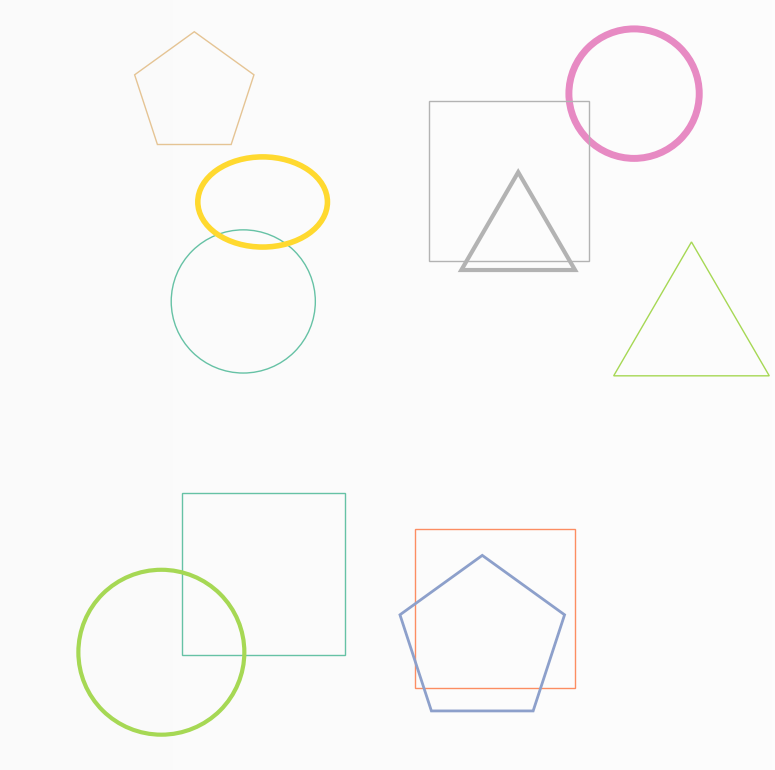[{"shape": "square", "thickness": 0.5, "radius": 0.53, "center": [0.34, 0.254]}, {"shape": "circle", "thickness": 0.5, "radius": 0.46, "center": [0.314, 0.609]}, {"shape": "square", "thickness": 0.5, "radius": 0.52, "center": [0.639, 0.21]}, {"shape": "pentagon", "thickness": 1, "radius": 0.56, "center": [0.622, 0.167]}, {"shape": "circle", "thickness": 2.5, "radius": 0.42, "center": [0.818, 0.878]}, {"shape": "triangle", "thickness": 0.5, "radius": 0.58, "center": [0.892, 0.57]}, {"shape": "circle", "thickness": 1.5, "radius": 0.54, "center": [0.208, 0.153]}, {"shape": "oval", "thickness": 2, "radius": 0.42, "center": [0.339, 0.738]}, {"shape": "pentagon", "thickness": 0.5, "radius": 0.4, "center": [0.251, 0.878]}, {"shape": "square", "thickness": 0.5, "radius": 0.52, "center": [0.657, 0.765]}, {"shape": "triangle", "thickness": 1.5, "radius": 0.42, "center": [0.669, 0.692]}]